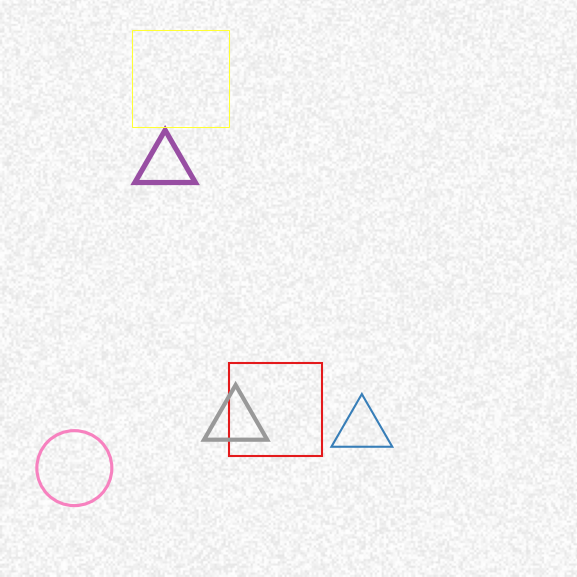[{"shape": "square", "thickness": 1, "radius": 0.4, "center": [0.478, 0.29]}, {"shape": "triangle", "thickness": 1, "radius": 0.3, "center": [0.627, 0.256]}, {"shape": "triangle", "thickness": 2.5, "radius": 0.3, "center": [0.286, 0.713]}, {"shape": "square", "thickness": 0.5, "radius": 0.42, "center": [0.312, 0.863]}, {"shape": "circle", "thickness": 1.5, "radius": 0.32, "center": [0.129, 0.189]}, {"shape": "triangle", "thickness": 2, "radius": 0.32, "center": [0.408, 0.269]}]